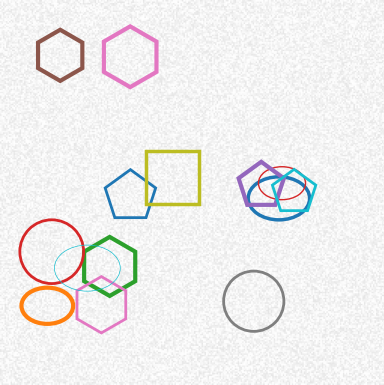[{"shape": "pentagon", "thickness": 2, "radius": 0.34, "center": [0.339, 0.49]}, {"shape": "oval", "thickness": 2.5, "radius": 0.4, "center": [0.724, 0.485]}, {"shape": "oval", "thickness": 3, "radius": 0.34, "center": [0.123, 0.206]}, {"shape": "hexagon", "thickness": 3, "radius": 0.38, "center": [0.285, 0.308]}, {"shape": "circle", "thickness": 2, "radius": 0.41, "center": [0.134, 0.346]}, {"shape": "oval", "thickness": 1, "radius": 0.31, "center": [0.732, 0.524]}, {"shape": "pentagon", "thickness": 3, "radius": 0.31, "center": [0.678, 0.518]}, {"shape": "hexagon", "thickness": 3, "radius": 0.33, "center": [0.156, 0.856]}, {"shape": "hexagon", "thickness": 2, "radius": 0.37, "center": [0.263, 0.208]}, {"shape": "hexagon", "thickness": 3, "radius": 0.39, "center": [0.338, 0.853]}, {"shape": "circle", "thickness": 2, "radius": 0.39, "center": [0.659, 0.218]}, {"shape": "square", "thickness": 2.5, "radius": 0.34, "center": [0.449, 0.538]}, {"shape": "pentagon", "thickness": 2, "radius": 0.3, "center": [0.764, 0.501]}, {"shape": "oval", "thickness": 0.5, "radius": 0.43, "center": [0.227, 0.304]}]